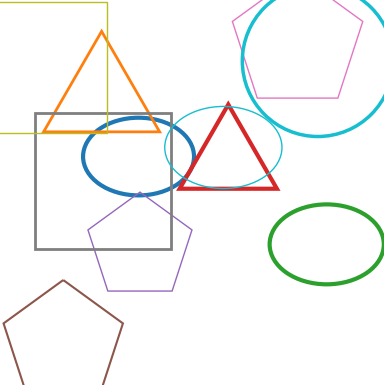[{"shape": "oval", "thickness": 3, "radius": 0.72, "center": [0.36, 0.593]}, {"shape": "triangle", "thickness": 2, "radius": 0.87, "center": [0.264, 0.745]}, {"shape": "oval", "thickness": 3, "radius": 0.74, "center": [0.849, 0.365]}, {"shape": "triangle", "thickness": 3, "radius": 0.73, "center": [0.593, 0.583]}, {"shape": "pentagon", "thickness": 1, "radius": 0.71, "center": [0.364, 0.359]}, {"shape": "pentagon", "thickness": 1.5, "radius": 0.81, "center": [0.164, 0.11]}, {"shape": "pentagon", "thickness": 1, "radius": 0.89, "center": [0.773, 0.889]}, {"shape": "square", "thickness": 2, "radius": 0.89, "center": [0.267, 0.53]}, {"shape": "square", "thickness": 1, "radius": 0.85, "center": [0.109, 0.825]}, {"shape": "circle", "thickness": 2.5, "radius": 0.98, "center": [0.825, 0.842]}, {"shape": "oval", "thickness": 1, "radius": 0.76, "center": [0.58, 0.617]}]